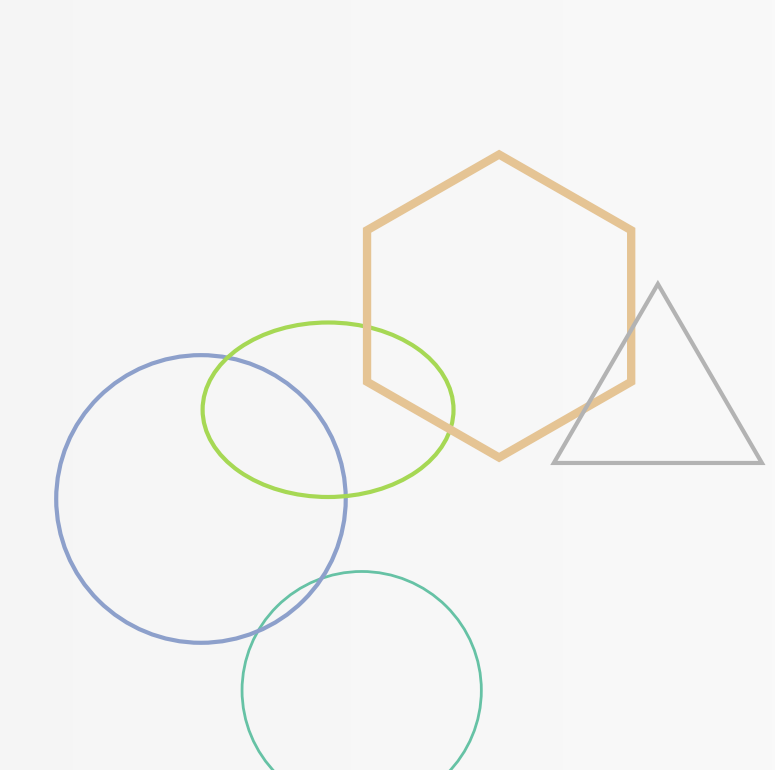[{"shape": "circle", "thickness": 1, "radius": 0.77, "center": [0.467, 0.103]}, {"shape": "circle", "thickness": 1.5, "radius": 0.93, "center": [0.259, 0.352]}, {"shape": "oval", "thickness": 1.5, "radius": 0.81, "center": [0.423, 0.468]}, {"shape": "hexagon", "thickness": 3, "radius": 0.98, "center": [0.644, 0.603]}, {"shape": "triangle", "thickness": 1.5, "radius": 0.77, "center": [0.849, 0.476]}]